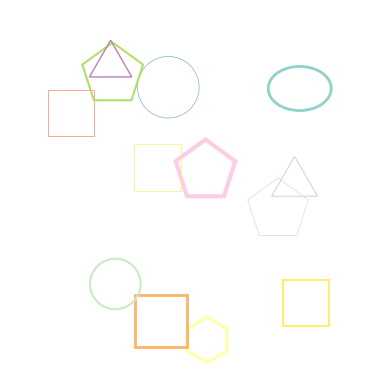[{"shape": "oval", "thickness": 2, "radius": 0.41, "center": [0.779, 0.77]}, {"shape": "hexagon", "thickness": 2.5, "radius": 0.29, "center": [0.538, 0.117]}, {"shape": "triangle", "thickness": 0.5, "radius": 0.34, "center": [0.765, 0.525]}, {"shape": "square", "thickness": 0.5, "radius": 0.3, "center": [0.185, 0.707]}, {"shape": "circle", "thickness": 0.5, "radius": 0.4, "center": [0.437, 0.773]}, {"shape": "square", "thickness": 2, "radius": 0.34, "center": [0.418, 0.167]}, {"shape": "pentagon", "thickness": 1.5, "radius": 0.41, "center": [0.293, 0.807]}, {"shape": "pentagon", "thickness": 3, "radius": 0.41, "center": [0.534, 0.556]}, {"shape": "pentagon", "thickness": 0.5, "radius": 0.41, "center": [0.722, 0.455]}, {"shape": "triangle", "thickness": 1, "radius": 0.32, "center": [0.287, 0.832]}, {"shape": "circle", "thickness": 1.5, "radius": 0.33, "center": [0.3, 0.262]}, {"shape": "square", "thickness": 1.5, "radius": 0.3, "center": [0.795, 0.214]}, {"shape": "square", "thickness": 0.5, "radius": 0.31, "center": [0.41, 0.565]}]